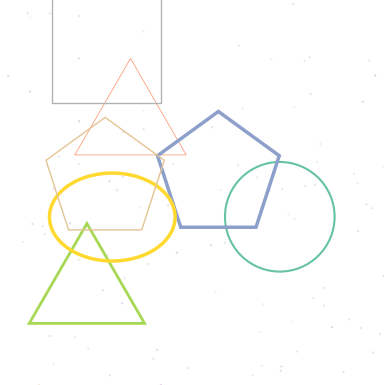[{"shape": "circle", "thickness": 1.5, "radius": 0.71, "center": [0.727, 0.437]}, {"shape": "triangle", "thickness": 0.5, "radius": 0.84, "center": [0.339, 0.681]}, {"shape": "pentagon", "thickness": 2.5, "radius": 0.83, "center": [0.567, 0.544]}, {"shape": "triangle", "thickness": 2, "radius": 0.86, "center": [0.226, 0.247]}, {"shape": "oval", "thickness": 2.5, "radius": 0.82, "center": [0.292, 0.436]}, {"shape": "pentagon", "thickness": 1, "radius": 0.81, "center": [0.273, 0.534]}, {"shape": "square", "thickness": 1, "radius": 0.71, "center": [0.276, 0.873]}]